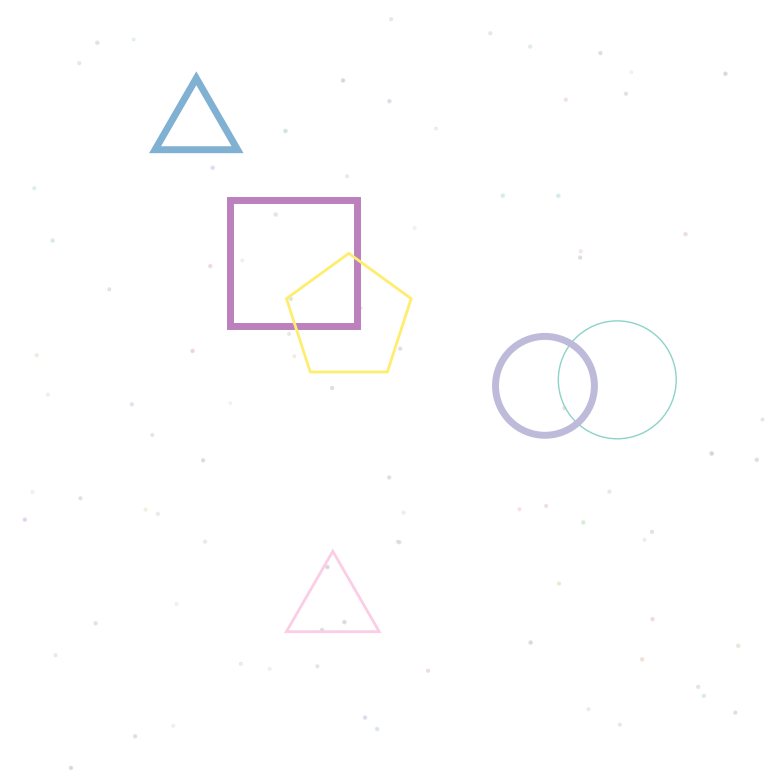[{"shape": "circle", "thickness": 0.5, "radius": 0.38, "center": [0.802, 0.507]}, {"shape": "circle", "thickness": 2.5, "radius": 0.32, "center": [0.708, 0.499]}, {"shape": "triangle", "thickness": 2.5, "radius": 0.31, "center": [0.255, 0.837]}, {"shape": "triangle", "thickness": 1, "radius": 0.35, "center": [0.432, 0.214]}, {"shape": "square", "thickness": 2.5, "radius": 0.41, "center": [0.382, 0.658]}, {"shape": "pentagon", "thickness": 1, "radius": 0.43, "center": [0.453, 0.586]}]